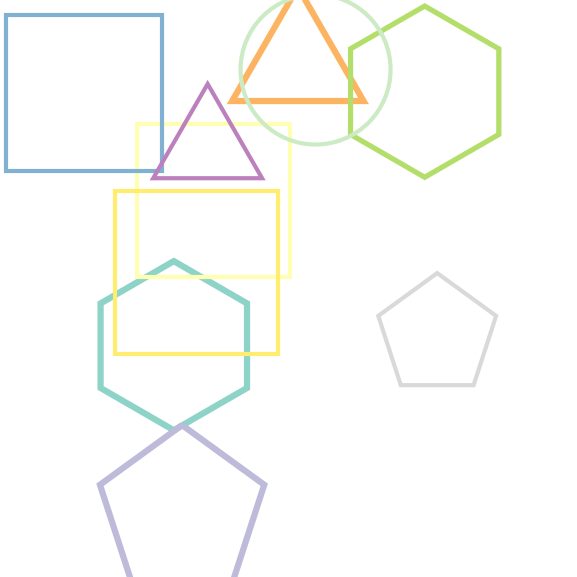[{"shape": "hexagon", "thickness": 3, "radius": 0.73, "center": [0.301, 0.401]}, {"shape": "square", "thickness": 2, "radius": 0.66, "center": [0.37, 0.651]}, {"shape": "pentagon", "thickness": 3, "radius": 0.75, "center": [0.315, 0.113]}, {"shape": "square", "thickness": 2, "radius": 0.67, "center": [0.146, 0.838]}, {"shape": "triangle", "thickness": 3, "radius": 0.66, "center": [0.516, 0.89]}, {"shape": "hexagon", "thickness": 2.5, "radius": 0.74, "center": [0.735, 0.84]}, {"shape": "pentagon", "thickness": 2, "radius": 0.54, "center": [0.757, 0.419]}, {"shape": "triangle", "thickness": 2, "radius": 0.54, "center": [0.36, 0.745]}, {"shape": "circle", "thickness": 2, "radius": 0.65, "center": [0.546, 0.879]}, {"shape": "square", "thickness": 2, "radius": 0.71, "center": [0.34, 0.528]}]